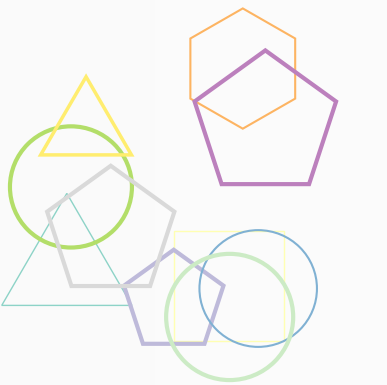[{"shape": "triangle", "thickness": 1, "radius": 0.97, "center": [0.172, 0.304]}, {"shape": "square", "thickness": 1, "radius": 0.72, "center": [0.591, 0.256]}, {"shape": "pentagon", "thickness": 3, "radius": 0.68, "center": [0.448, 0.216]}, {"shape": "circle", "thickness": 1.5, "radius": 0.76, "center": [0.666, 0.251]}, {"shape": "hexagon", "thickness": 1.5, "radius": 0.78, "center": [0.627, 0.822]}, {"shape": "circle", "thickness": 3, "radius": 0.79, "center": [0.183, 0.514]}, {"shape": "pentagon", "thickness": 3, "radius": 0.86, "center": [0.286, 0.397]}, {"shape": "pentagon", "thickness": 3, "radius": 0.96, "center": [0.685, 0.677]}, {"shape": "circle", "thickness": 3, "radius": 0.82, "center": [0.593, 0.177]}, {"shape": "triangle", "thickness": 2.5, "radius": 0.68, "center": [0.222, 0.665]}]